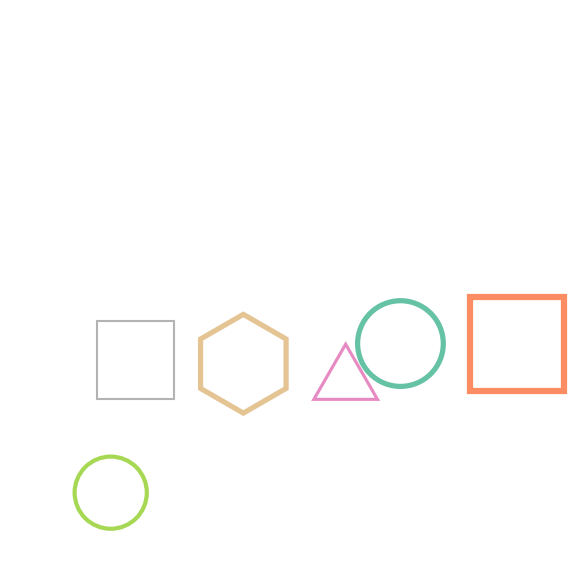[{"shape": "circle", "thickness": 2.5, "radius": 0.37, "center": [0.693, 0.404]}, {"shape": "square", "thickness": 3, "radius": 0.41, "center": [0.896, 0.404]}, {"shape": "triangle", "thickness": 1.5, "radius": 0.32, "center": [0.599, 0.339]}, {"shape": "circle", "thickness": 2, "radius": 0.31, "center": [0.192, 0.146]}, {"shape": "hexagon", "thickness": 2.5, "radius": 0.43, "center": [0.421, 0.369]}, {"shape": "square", "thickness": 1, "radius": 0.34, "center": [0.235, 0.376]}]